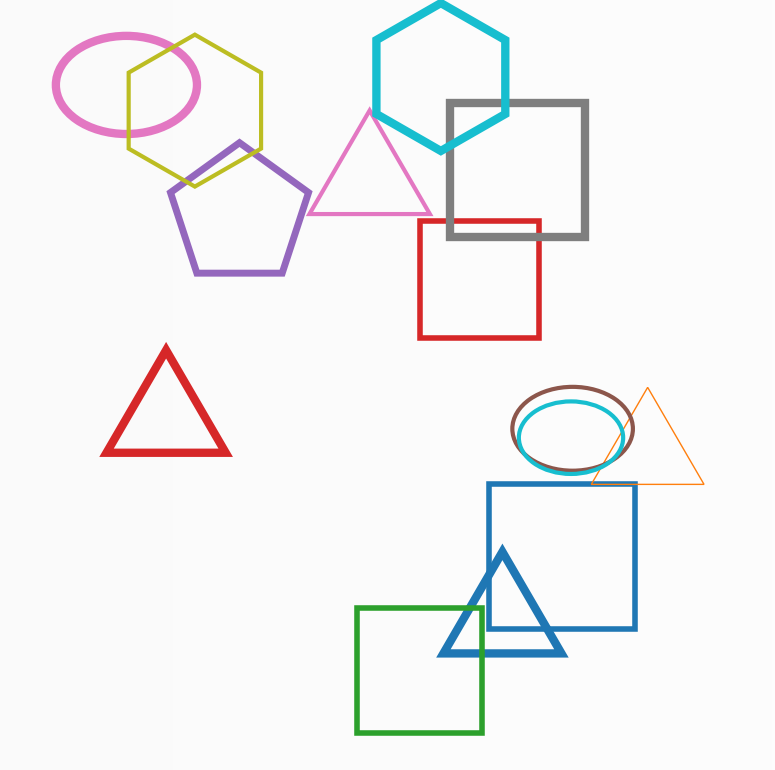[{"shape": "square", "thickness": 2, "radius": 0.47, "center": [0.725, 0.278]}, {"shape": "triangle", "thickness": 3, "radius": 0.44, "center": [0.648, 0.195]}, {"shape": "triangle", "thickness": 0.5, "radius": 0.42, "center": [0.836, 0.413]}, {"shape": "square", "thickness": 2, "radius": 0.4, "center": [0.541, 0.129]}, {"shape": "square", "thickness": 2, "radius": 0.38, "center": [0.619, 0.637]}, {"shape": "triangle", "thickness": 3, "radius": 0.44, "center": [0.214, 0.456]}, {"shape": "pentagon", "thickness": 2.5, "radius": 0.47, "center": [0.309, 0.721]}, {"shape": "oval", "thickness": 1.5, "radius": 0.39, "center": [0.739, 0.443]}, {"shape": "triangle", "thickness": 1.5, "radius": 0.45, "center": [0.477, 0.767]}, {"shape": "oval", "thickness": 3, "radius": 0.46, "center": [0.163, 0.89]}, {"shape": "square", "thickness": 3, "radius": 0.44, "center": [0.668, 0.779]}, {"shape": "hexagon", "thickness": 1.5, "radius": 0.49, "center": [0.251, 0.856]}, {"shape": "hexagon", "thickness": 3, "radius": 0.48, "center": [0.569, 0.9]}, {"shape": "oval", "thickness": 1.5, "radius": 0.34, "center": [0.737, 0.432]}]